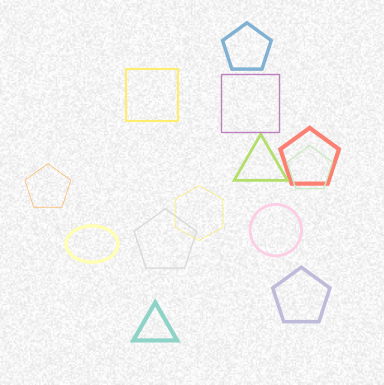[{"shape": "triangle", "thickness": 3, "radius": 0.33, "center": [0.403, 0.149]}, {"shape": "oval", "thickness": 2.5, "radius": 0.34, "center": [0.239, 0.366]}, {"shape": "pentagon", "thickness": 2.5, "radius": 0.39, "center": [0.783, 0.228]}, {"shape": "pentagon", "thickness": 3, "radius": 0.4, "center": [0.804, 0.588]}, {"shape": "pentagon", "thickness": 2.5, "radius": 0.33, "center": [0.641, 0.874]}, {"shape": "pentagon", "thickness": 0.5, "radius": 0.31, "center": [0.124, 0.512]}, {"shape": "triangle", "thickness": 2, "radius": 0.4, "center": [0.677, 0.572]}, {"shape": "circle", "thickness": 2, "radius": 0.33, "center": [0.716, 0.402]}, {"shape": "pentagon", "thickness": 1, "radius": 0.43, "center": [0.429, 0.373]}, {"shape": "square", "thickness": 1, "radius": 0.38, "center": [0.65, 0.733]}, {"shape": "pentagon", "thickness": 1, "radius": 0.31, "center": [0.805, 0.56]}, {"shape": "hexagon", "thickness": 0.5, "radius": 0.36, "center": [0.517, 0.447]}, {"shape": "square", "thickness": 1.5, "radius": 0.34, "center": [0.395, 0.754]}]